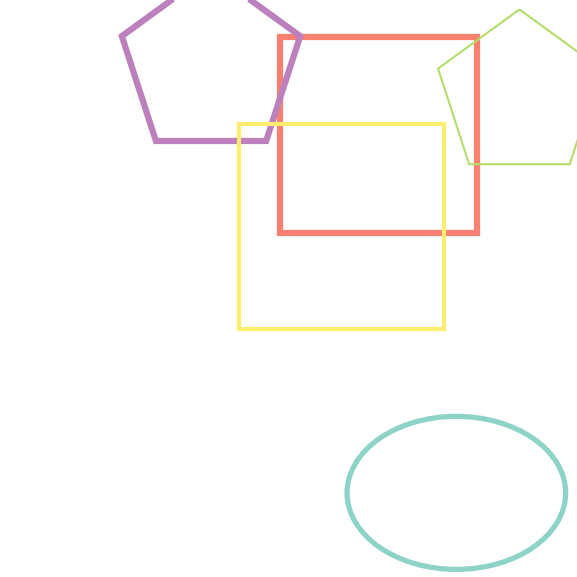[{"shape": "oval", "thickness": 2.5, "radius": 0.95, "center": [0.79, 0.146]}, {"shape": "square", "thickness": 3, "radius": 0.85, "center": [0.655, 0.765]}, {"shape": "pentagon", "thickness": 1, "radius": 0.74, "center": [0.899, 0.835]}, {"shape": "pentagon", "thickness": 3, "radius": 0.81, "center": [0.365, 0.886]}, {"shape": "square", "thickness": 2, "radius": 0.89, "center": [0.592, 0.607]}]